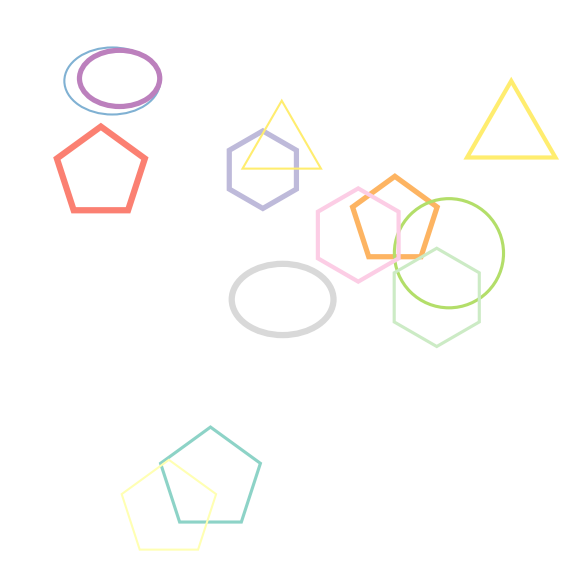[{"shape": "pentagon", "thickness": 1.5, "radius": 0.45, "center": [0.364, 0.169]}, {"shape": "pentagon", "thickness": 1, "radius": 0.43, "center": [0.292, 0.117]}, {"shape": "hexagon", "thickness": 2.5, "radius": 0.34, "center": [0.455, 0.705]}, {"shape": "pentagon", "thickness": 3, "radius": 0.4, "center": [0.175, 0.7]}, {"shape": "oval", "thickness": 1, "radius": 0.41, "center": [0.194, 0.859]}, {"shape": "pentagon", "thickness": 2.5, "radius": 0.38, "center": [0.684, 0.617]}, {"shape": "circle", "thickness": 1.5, "radius": 0.47, "center": [0.777, 0.561]}, {"shape": "hexagon", "thickness": 2, "radius": 0.4, "center": [0.62, 0.592]}, {"shape": "oval", "thickness": 3, "radius": 0.44, "center": [0.489, 0.481]}, {"shape": "oval", "thickness": 2.5, "radius": 0.35, "center": [0.207, 0.863]}, {"shape": "hexagon", "thickness": 1.5, "radius": 0.43, "center": [0.756, 0.484]}, {"shape": "triangle", "thickness": 1, "radius": 0.39, "center": [0.488, 0.746]}, {"shape": "triangle", "thickness": 2, "radius": 0.44, "center": [0.885, 0.771]}]